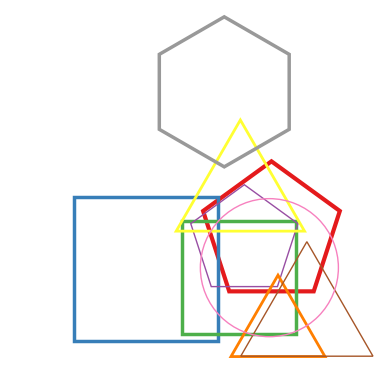[{"shape": "pentagon", "thickness": 3, "radius": 0.93, "center": [0.705, 0.394]}, {"shape": "square", "thickness": 2.5, "radius": 0.94, "center": [0.378, 0.302]}, {"shape": "square", "thickness": 2.5, "radius": 0.73, "center": [0.621, 0.279]}, {"shape": "pentagon", "thickness": 1, "radius": 0.73, "center": [0.635, 0.374]}, {"shape": "triangle", "thickness": 2, "radius": 0.7, "center": [0.722, 0.144]}, {"shape": "triangle", "thickness": 2, "radius": 0.96, "center": [0.624, 0.496]}, {"shape": "triangle", "thickness": 1, "radius": 0.99, "center": [0.797, 0.174]}, {"shape": "circle", "thickness": 1, "radius": 0.9, "center": [0.7, 0.305]}, {"shape": "hexagon", "thickness": 2.5, "radius": 0.97, "center": [0.582, 0.761]}]